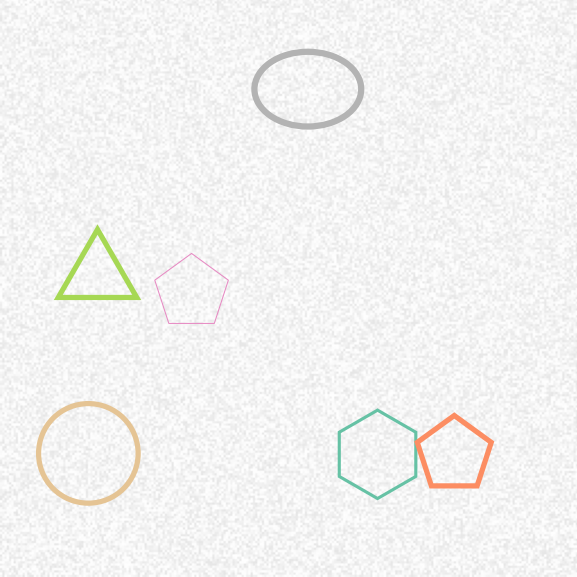[{"shape": "hexagon", "thickness": 1.5, "radius": 0.38, "center": [0.654, 0.212]}, {"shape": "pentagon", "thickness": 2.5, "radius": 0.34, "center": [0.787, 0.212]}, {"shape": "pentagon", "thickness": 0.5, "radius": 0.33, "center": [0.332, 0.493]}, {"shape": "triangle", "thickness": 2.5, "radius": 0.39, "center": [0.169, 0.523]}, {"shape": "circle", "thickness": 2.5, "radius": 0.43, "center": [0.153, 0.214]}, {"shape": "oval", "thickness": 3, "radius": 0.46, "center": [0.533, 0.845]}]